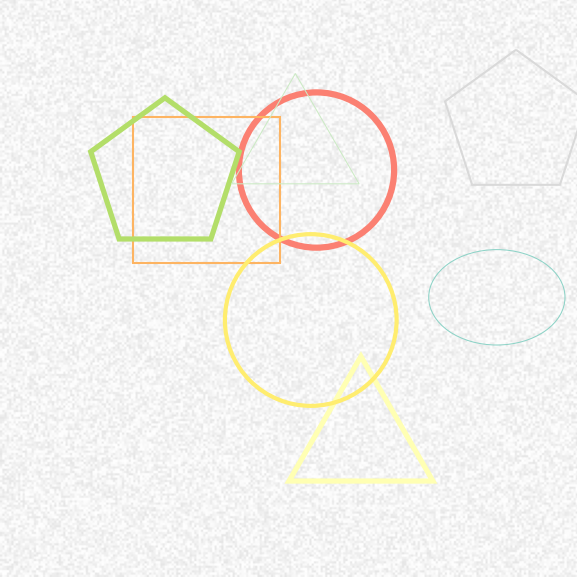[{"shape": "oval", "thickness": 0.5, "radius": 0.59, "center": [0.86, 0.484]}, {"shape": "triangle", "thickness": 2.5, "radius": 0.72, "center": [0.625, 0.238]}, {"shape": "circle", "thickness": 3, "radius": 0.67, "center": [0.548, 0.705]}, {"shape": "square", "thickness": 1, "radius": 0.63, "center": [0.358, 0.67]}, {"shape": "pentagon", "thickness": 2.5, "radius": 0.68, "center": [0.286, 0.695]}, {"shape": "pentagon", "thickness": 1, "radius": 0.65, "center": [0.894, 0.784]}, {"shape": "triangle", "thickness": 0.5, "radius": 0.64, "center": [0.511, 0.745]}, {"shape": "circle", "thickness": 2, "radius": 0.74, "center": [0.538, 0.445]}]